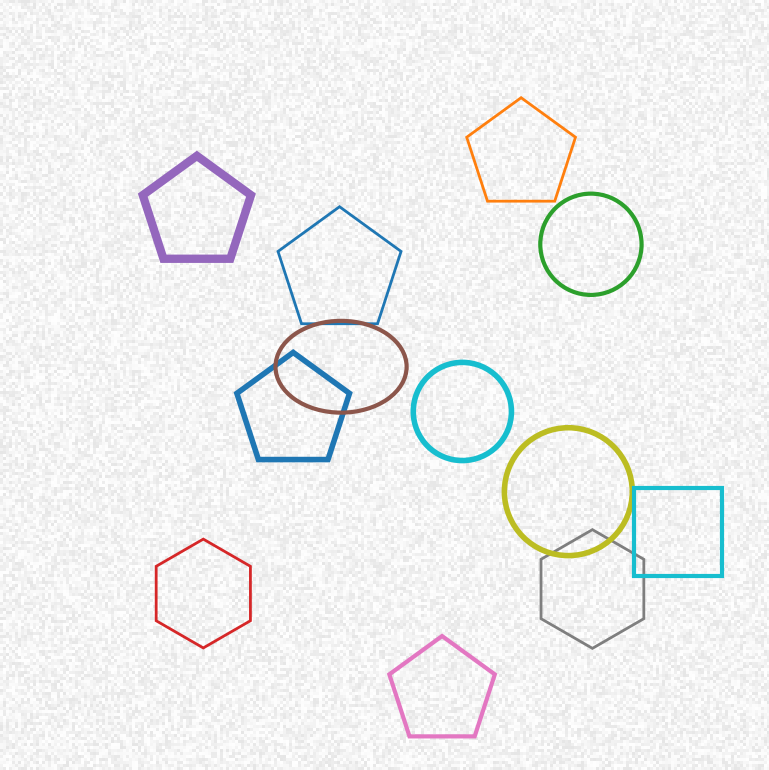[{"shape": "pentagon", "thickness": 1, "radius": 0.42, "center": [0.441, 0.648]}, {"shape": "pentagon", "thickness": 2, "radius": 0.38, "center": [0.381, 0.465]}, {"shape": "pentagon", "thickness": 1, "radius": 0.37, "center": [0.677, 0.799]}, {"shape": "circle", "thickness": 1.5, "radius": 0.33, "center": [0.767, 0.683]}, {"shape": "hexagon", "thickness": 1, "radius": 0.35, "center": [0.264, 0.229]}, {"shape": "pentagon", "thickness": 3, "radius": 0.37, "center": [0.256, 0.724]}, {"shape": "oval", "thickness": 1.5, "radius": 0.43, "center": [0.443, 0.524]}, {"shape": "pentagon", "thickness": 1.5, "radius": 0.36, "center": [0.574, 0.102]}, {"shape": "hexagon", "thickness": 1, "radius": 0.39, "center": [0.769, 0.235]}, {"shape": "circle", "thickness": 2, "radius": 0.42, "center": [0.738, 0.361]}, {"shape": "circle", "thickness": 2, "radius": 0.32, "center": [0.6, 0.466]}, {"shape": "square", "thickness": 1.5, "radius": 0.29, "center": [0.881, 0.309]}]